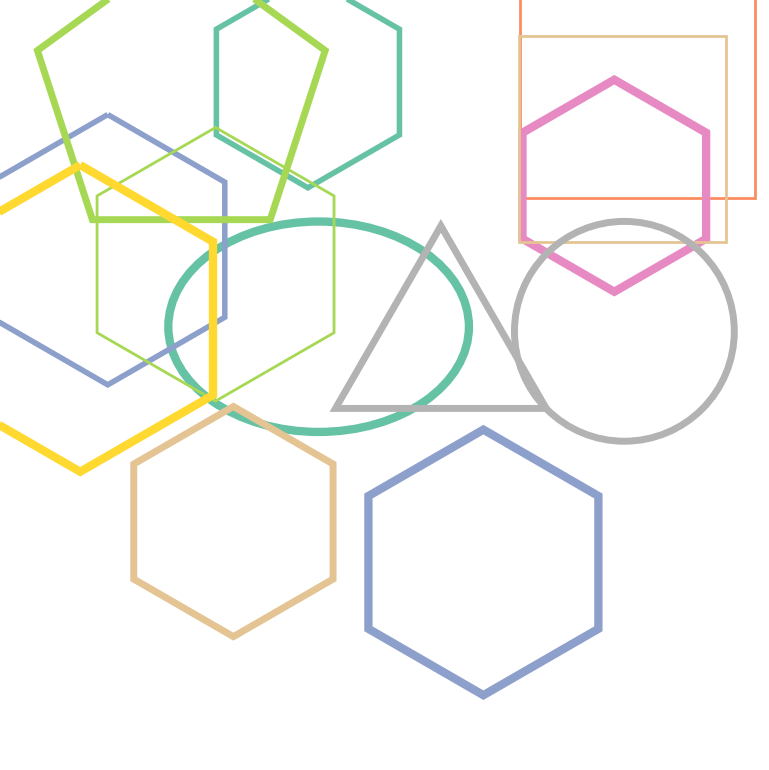[{"shape": "oval", "thickness": 3, "radius": 0.98, "center": [0.414, 0.576]}, {"shape": "hexagon", "thickness": 2, "radius": 0.69, "center": [0.4, 0.893]}, {"shape": "square", "thickness": 1, "radius": 0.76, "center": [0.828, 0.896]}, {"shape": "hexagon", "thickness": 3, "radius": 0.86, "center": [0.628, 0.27]}, {"shape": "hexagon", "thickness": 2, "radius": 0.88, "center": [0.14, 0.676]}, {"shape": "hexagon", "thickness": 3, "radius": 0.69, "center": [0.798, 0.759]}, {"shape": "hexagon", "thickness": 1, "radius": 0.89, "center": [0.28, 0.657]}, {"shape": "pentagon", "thickness": 2.5, "radius": 0.98, "center": [0.235, 0.874]}, {"shape": "hexagon", "thickness": 3, "radius": 1.0, "center": [0.104, 0.586]}, {"shape": "hexagon", "thickness": 2.5, "radius": 0.75, "center": [0.303, 0.323]}, {"shape": "square", "thickness": 1, "radius": 0.67, "center": [0.808, 0.819]}, {"shape": "triangle", "thickness": 2.5, "radius": 0.79, "center": [0.573, 0.549]}, {"shape": "circle", "thickness": 2.5, "radius": 0.71, "center": [0.811, 0.57]}]